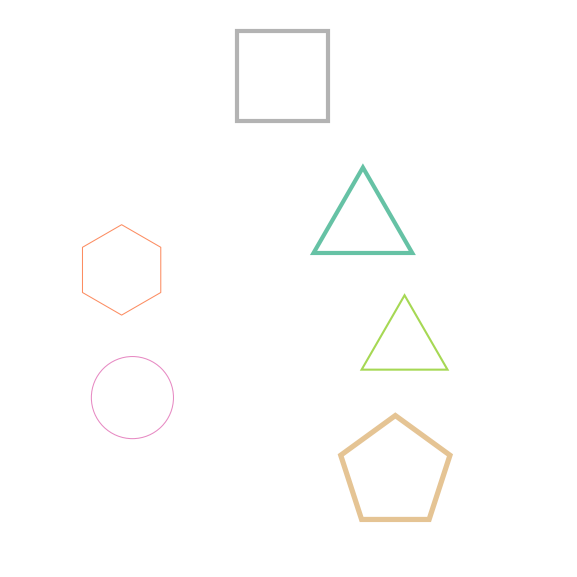[{"shape": "triangle", "thickness": 2, "radius": 0.49, "center": [0.628, 0.61]}, {"shape": "hexagon", "thickness": 0.5, "radius": 0.39, "center": [0.211, 0.532]}, {"shape": "circle", "thickness": 0.5, "radius": 0.36, "center": [0.229, 0.311]}, {"shape": "triangle", "thickness": 1, "radius": 0.43, "center": [0.701, 0.402]}, {"shape": "pentagon", "thickness": 2.5, "radius": 0.5, "center": [0.685, 0.18]}, {"shape": "square", "thickness": 2, "radius": 0.39, "center": [0.489, 0.868]}]